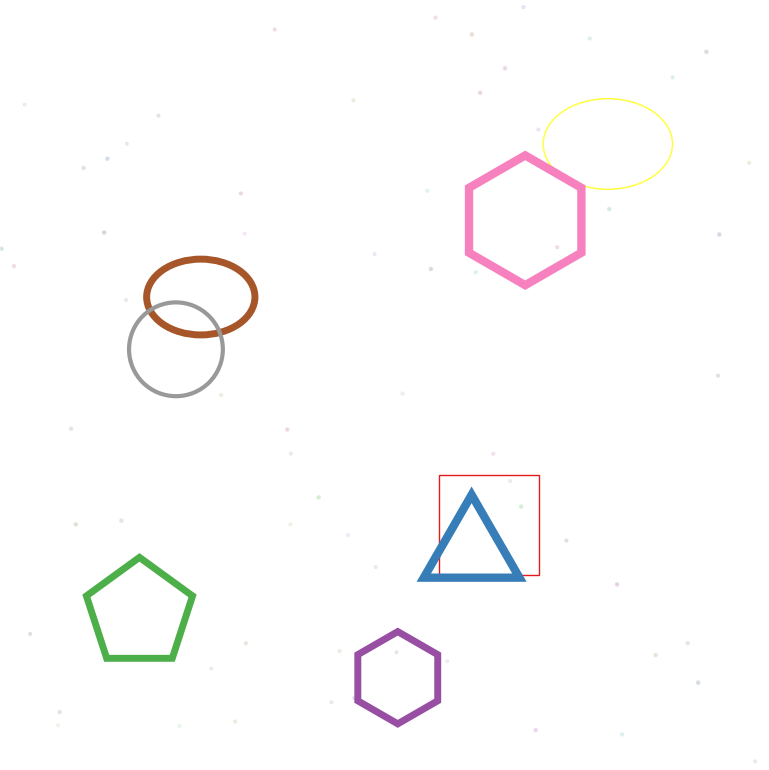[{"shape": "square", "thickness": 0.5, "radius": 0.33, "center": [0.635, 0.318]}, {"shape": "triangle", "thickness": 3, "radius": 0.36, "center": [0.612, 0.286]}, {"shape": "pentagon", "thickness": 2.5, "radius": 0.36, "center": [0.181, 0.204]}, {"shape": "hexagon", "thickness": 2.5, "radius": 0.3, "center": [0.517, 0.12]}, {"shape": "oval", "thickness": 0.5, "radius": 0.42, "center": [0.789, 0.813]}, {"shape": "oval", "thickness": 2.5, "radius": 0.35, "center": [0.261, 0.614]}, {"shape": "hexagon", "thickness": 3, "radius": 0.42, "center": [0.682, 0.714]}, {"shape": "circle", "thickness": 1.5, "radius": 0.3, "center": [0.228, 0.546]}]